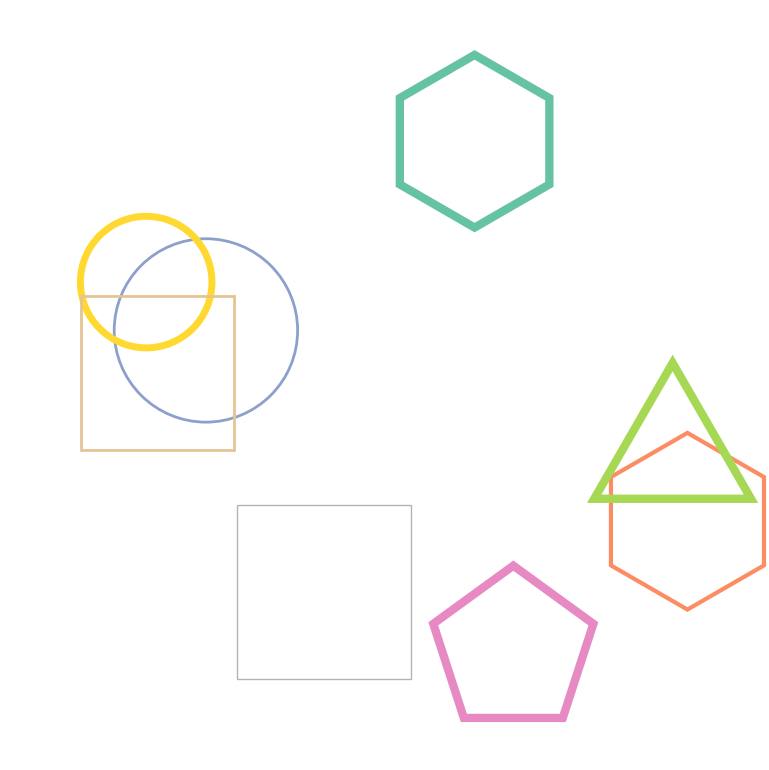[{"shape": "hexagon", "thickness": 3, "radius": 0.56, "center": [0.616, 0.817]}, {"shape": "hexagon", "thickness": 1.5, "radius": 0.57, "center": [0.893, 0.323]}, {"shape": "circle", "thickness": 1, "radius": 0.6, "center": [0.267, 0.571]}, {"shape": "pentagon", "thickness": 3, "radius": 0.55, "center": [0.667, 0.156]}, {"shape": "triangle", "thickness": 3, "radius": 0.59, "center": [0.874, 0.411]}, {"shape": "circle", "thickness": 2.5, "radius": 0.43, "center": [0.19, 0.634]}, {"shape": "square", "thickness": 1, "radius": 0.5, "center": [0.205, 0.515]}, {"shape": "square", "thickness": 0.5, "radius": 0.56, "center": [0.42, 0.231]}]